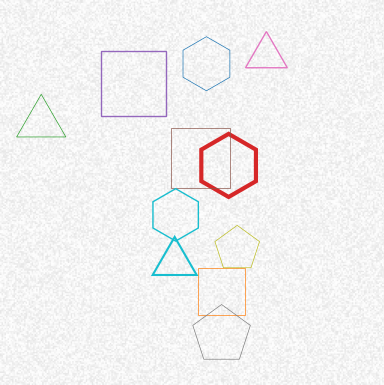[{"shape": "hexagon", "thickness": 0.5, "radius": 0.35, "center": [0.536, 0.834]}, {"shape": "square", "thickness": 0.5, "radius": 0.3, "center": [0.576, 0.243]}, {"shape": "triangle", "thickness": 0.5, "radius": 0.37, "center": [0.107, 0.681]}, {"shape": "hexagon", "thickness": 3, "radius": 0.41, "center": [0.594, 0.57]}, {"shape": "square", "thickness": 1, "radius": 0.42, "center": [0.347, 0.783]}, {"shape": "square", "thickness": 0.5, "radius": 0.39, "center": [0.52, 0.589]}, {"shape": "triangle", "thickness": 1, "radius": 0.31, "center": [0.692, 0.855]}, {"shape": "pentagon", "thickness": 0.5, "radius": 0.39, "center": [0.576, 0.131]}, {"shape": "pentagon", "thickness": 0.5, "radius": 0.3, "center": [0.616, 0.354]}, {"shape": "triangle", "thickness": 1.5, "radius": 0.33, "center": [0.454, 0.319]}, {"shape": "hexagon", "thickness": 1, "radius": 0.34, "center": [0.456, 0.442]}]